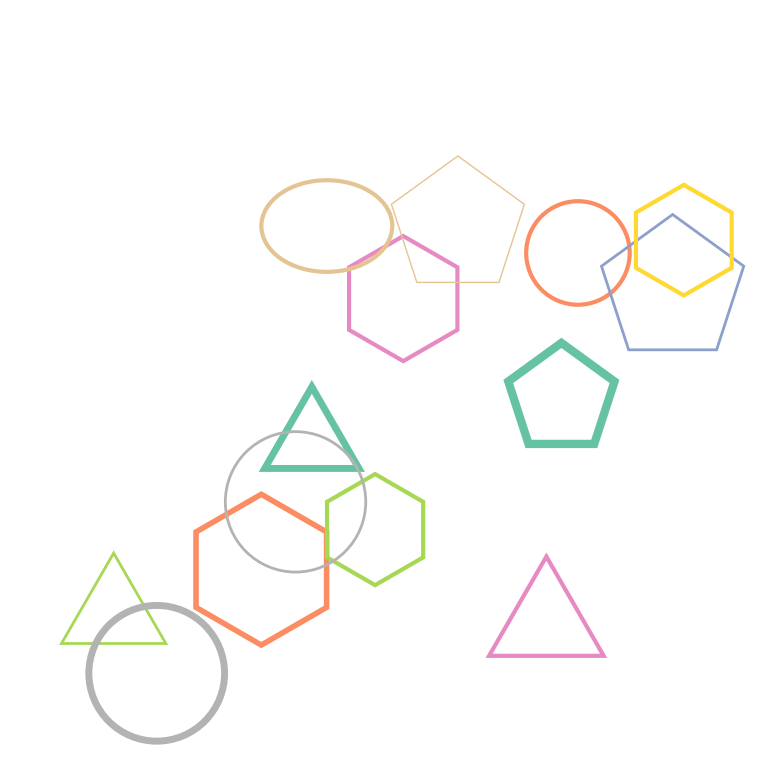[{"shape": "pentagon", "thickness": 3, "radius": 0.36, "center": [0.729, 0.482]}, {"shape": "triangle", "thickness": 2.5, "radius": 0.35, "center": [0.405, 0.427]}, {"shape": "circle", "thickness": 1.5, "radius": 0.34, "center": [0.751, 0.671]}, {"shape": "hexagon", "thickness": 2, "radius": 0.49, "center": [0.339, 0.26]}, {"shape": "pentagon", "thickness": 1, "radius": 0.49, "center": [0.874, 0.624]}, {"shape": "triangle", "thickness": 1.5, "radius": 0.43, "center": [0.71, 0.191]}, {"shape": "hexagon", "thickness": 1.5, "radius": 0.41, "center": [0.524, 0.612]}, {"shape": "triangle", "thickness": 1, "radius": 0.39, "center": [0.148, 0.203]}, {"shape": "hexagon", "thickness": 1.5, "radius": 0.36, "center": [0.487, 0.312]}, {"shape": "hexagon", "thickness": 1.5, "radius": 0.36, "center": [0.888, 0.688]}, {"shape": "oval", "thickness": 1.5, "radius": 0.43, "center": [0.424, 0.706]}, {"shape": "pentagon", "thickness": 0.5, "radius": 0.45, "center": [0.595, 0.707]}, {"shape": "circle", "thickness": 2.5, "radius": 0.44, "center": [0.204, 0.126]}, {"shape": "circle", "thickness": 1, "radius": 0.46, "center": [0.384, 0.348]}]